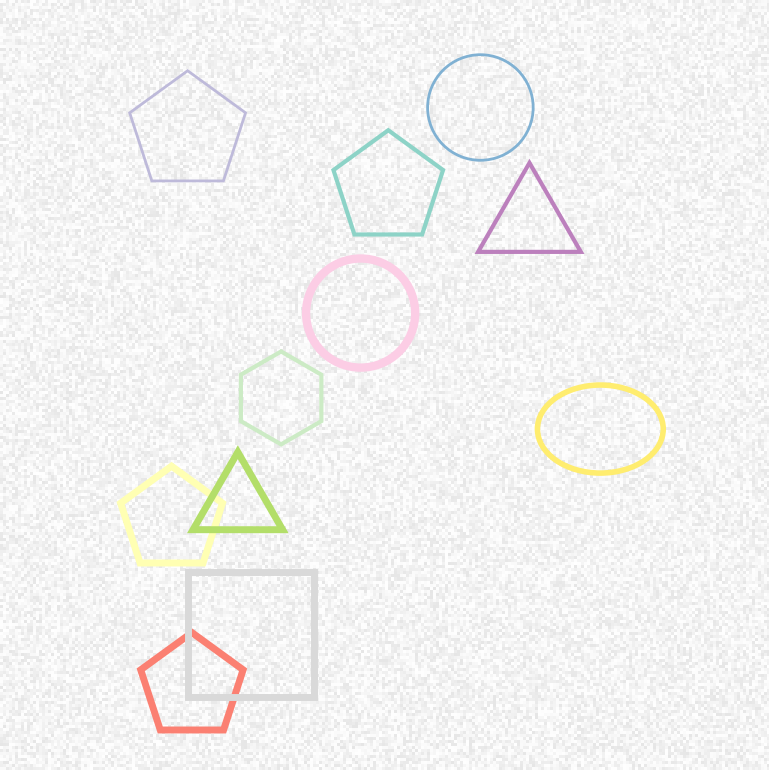[{"shape": "pentagon", "thickness": 1.5, "radius": 0.37, "center": [0.504, 0.756]}, {"shape": "pentagon", "thickness": 2.5, "radius": 0.35, "center": [0.223, 0.325]}, {"shape": "pentagon", "thickness": 1, "radius": 0.4, "center": [0.244, 0.829]}, {"shape": "pentagon", "thickness": 2.5, "radius": 0.35, "center": [0.249, 0.109]}, {"shape": "circle", "thickness": 1, "radius": 0.34, "center": [0.624, 0.86]}, {"shape": "triangle", "thickness": 2.5, "radius": 0.34, "center": [0.309, 0.346]}, {"shape": "circle", "thickness": 3, "radius": 0.35, "center": [0.468, 0.593]}, {"shape": "square", "thickness": 2.5, "radius": 0.41, "center": [0.326, 0.176]}, {"shape": "triangle", "thickness": 1.5, "radius": 0.39, "center": [0.688, 0.711]}, {"shape": "hexagon", "thickness": 1.5, "radius": 0.3, "center": [0.365, 0.483]}, {"shape": "oval", "thickness": 2, "radius": 0.41, "center": [0.78, 0.443]}]